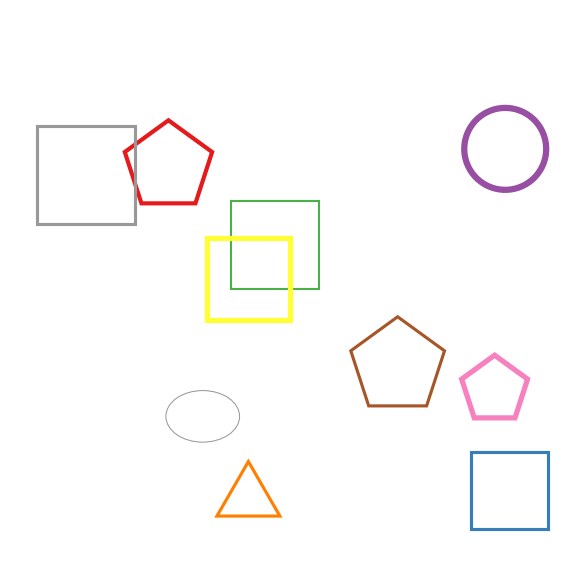[{"shape": "pentagon", "thickness": 2, "radius": 0.4, "center": [0.292, 0.711]}, {"shape": "square", "thickness": 1.5, "radius": 0.34, "center": [0.882, 0.15]}, {"shape": "square", "thickness": 1, "radius": 0.38, "center": [0.476, 0.575]}, {"shape": "circle", "thickness": 3, "radius": 0.35, "center": [0.875, 0.741]}, {"shape": "triangle", "thickness": 1.5, "radius": 0.31, "center": [0.43, 0.137]}, {"shape": "square", "thickness": 2.5, "radius": 0.36, "center": [0.431, 0.516]}, {"shape": "pentagon", "thickness": 1.5, "radius": 0.43, "center": [0.689, 0.365]}, {"shape": "pentagon", "thickness": 2.5, "radius": 0.3, "center": [0.856, 0.324]}, {"shape": "oval", "thickness": 0.5, "radius": 0.32, "center": [0.351, 0.278]}, {"shape": "square", "thickness": 1.5, "radius": 0.42, "center": [0.149, 0.696]}]